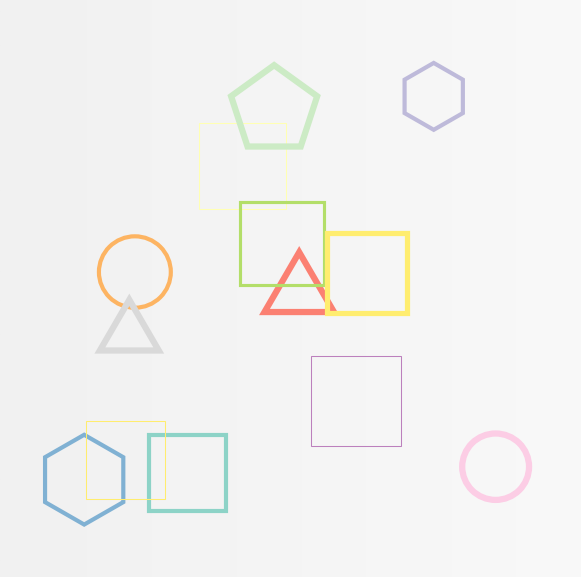[{"shape": "square", "thickness": 2, "radius": 0.33, "center": [0.323, 0.18]}, {"shape": "square", "thickness": 0.5, "radius": 0.37, "center": [0.417, 0.711]}, {"shape": "hexagon", "thickness": 2, "radius": 0.29, "center": [0.746, 0.832]}, {"shape": "triangle", "thickness": 3, "radius": 0.34, "center": [0.515, 0.493]}, {"shape": "hexagon", "thickness": 2, "radius": 0.39, "center": [0.145, 0.169]}, {"shape": "circle", "thickness": 2, "radius": 0.31, "center": [0.232, 0.528]}, {"shape": "square", "thickness": 1.5, "radius": 0.36, "center": [0.486, 0.577]}, {"shape": "circle", "thickness": 3, "radius": 0.29, "center": [0.853, 0.191]}, {"shape": "triangle", "thickness": 3, "radius": 0.29, "center": [0.222, 0.421]}, {"shape": "square", "thickness": 0.5, "radius": 0.39, "center": [0.613, 0.305]}, {"shape": "pentagon", "thickness": 3, "radius": 0.39, "center": [0.472, 0.808]}, {"shape": "square", "thickness": 0.5, "radius": 0.34, "center": [0.216, 0.203]}, {"shape": "square", "thickness": 2.5, "radius": 0.35, "center": [0.632, 0.527]}]